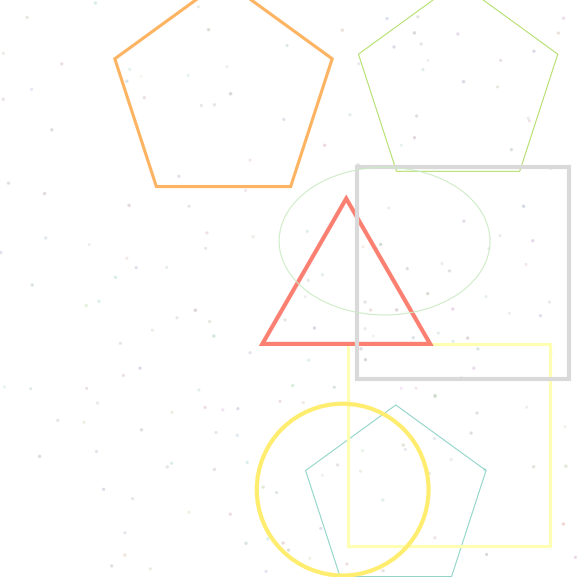[{"shape": "pentagon", "thickness": 0.5, "radius": 0.82, "center": [0.685, 0.134]}, {"shape": "square", "thickness": 1.5, "radius": 0.87, "center": [0.778, 0.229]}, {"shape": "triangle", "thickness": 2, "radius": 0.84, "center": [0.6, 0.487]}, {"shape": "pentagon", "thickness": 1.5, "radius": 0.99, "center": [0.387, 0.836]}, {"shape": "pentagon", "thickness": 0.5, "radius": 0.91, "center": [0.793, 0.849]}, {"shape": "square", "thickness": 2, "radius": 0.92, "center": [0.802, 0.526]}, {"shape": "oval", "thickness": 0.5, "radius": 0.91, "center": [0.666, 0.582]}, {"shape": "circle", "thickness": 2, "radius": 0.74, "center": [0.593, 0.151]}]